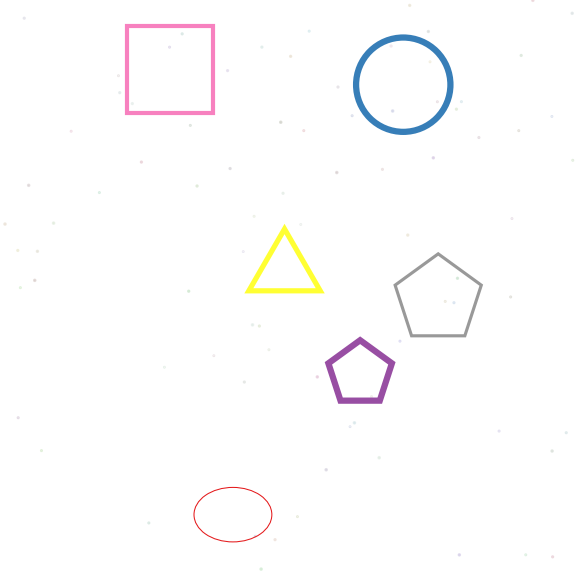[{"shape": "oval", "thickness": 0.5, "radius": 0.34, "center": [0.403, 0.108]}, {"shape": "circle", "thickness": 3, "radius": 0.41, "center": [0.698, 0.852]}, {"shape": "pentagon", "thickness": 3, "radius": 0.29, "center": [0.624, 0.352]}, {"shape": "triangle", "thickness": 2.5, "radius": 0.36, "center": [0.493, 0.531]}, {"shape": "square", "thickness": 2, "radius": 0.38, "center": [0.295, 0.878]}, {"shape": "pentagon", "thickness": 1.5, "radius": 0.39, "center": [0.759, 0.481]}]